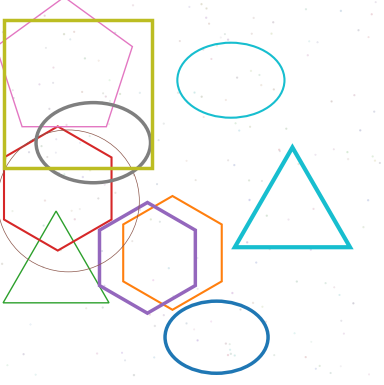[{"shape": "oval", "thickness": 2.5, "radius": 0.67, "center": [0.562, 0.124]}, {"shape": "hexagon", "thickness": 1.5, "radius": 0.74, "center": [0.448, 0.343]}, {"shape": "triangle", "thickness": 1, "radius": 0.79, "center": [0.146, 0.293]}, {"shape": "hexagon", "thickness": 1.5, "radius": 0.81, "center": [0.15, 0.51]}, {"shape": "hexagon", "thickness": 2.5, "radius": 0.72, "center": [0.383, 0.33]}, {"shape": "circle", "thickness": 0.5, "radius": 0.92, "center": [0.178, 0.478]}, {"shape": "pentagon", "thickness": 1, "radius": 0.93, "center": [0.167, 0.821]}, {"shape": "oval", "thickness": 2.5, "radius": 0.74, "center": [0.242, 0.629]}, {"shape": "square", "thickness": 2.5, "radius": 0.96, "center": [0.202, 0.756]}, {"shape": "oval", "thickness": 1.5, "radius": 0.7, "center": [0.6, 0.792]}, {"shape": "triangle", "thickness": 3, "radius": 0.86, "center": [0.76, 0.444]}]